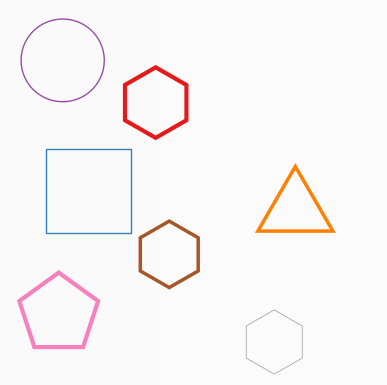[{"shape": "hexagon", "thickness": 3, "radius": 0.46, "center": [0.402, 0.733]}, {"shape": "square", "thickness": 1, "radius": 0.55, "center": [0.228, 0.505]}, {"shape": "circle", "thickness": 1, "radius": 0.54, "center": [0.162, 0.843]}, {"shape": "triangle", "thickness": 2.5, "radius": 0.56, "center": [0.762, 0.456]}, {"shape": "hexagon", "thickness": 2.5, "radius": 0.43, "center": [0.437, 0.339]}, {"shape": "pentagon", "thickness": 3, "radius": 0.53, "center": [0.152, 0.185]}, {"shape": "hexagon", "thickness": 0.5, "radius": 0.42, "center": [0.708, 0.112]}]